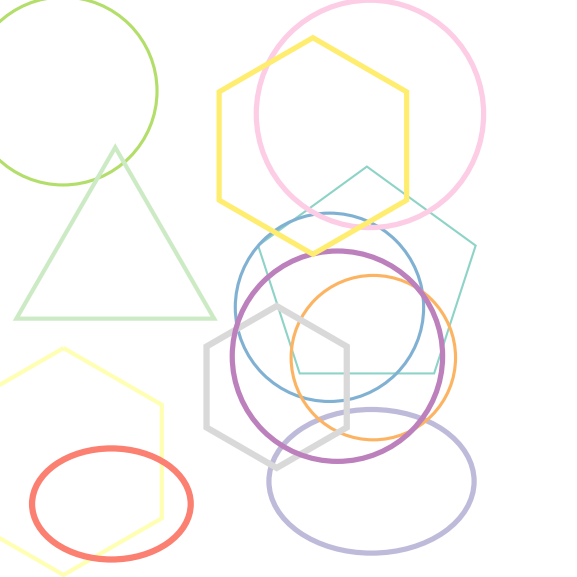[{"shape": "pentagon", "thickness": 1, "radius": 0.99, "center": [0.635, 0.513]}, {"shape": "hexagon", "thickness": 2, "radius": 0.98, "center": [0.11, 0.2]}, {"shape": "oval", "thickness": 2.5, "radius": 0.89, "center": [0.643, 0.166]}, {"shape": "oval", "thickness": 3, "radius": 0.69, "center": [0.193, 0.126]}, {"shape": "circle", "thickness": 1.5, "radius": 0.82, "center": [0.571, 0.467]}, {"shape": "circle", "thickness": 1.5, "radius": 0.71, "center": [0.646, 0.38]}, {"shape": "circle", "thickness": 1.5, "radius": 0.81, "center": [0.109, 0.842]}, {"shape": "circle", "thickness": 2.5, "radius": 0.98, "center": [0.641, 0.802]}, {"shape": "hexagon", "thickness": 3, "radius": 0.7, "center": [0.479, 0.329]}, {"shape": "circle", "thickness": 2.5, "radius": 0.91, "center": [0.584, 0.382]}, {"shape": "triangle", "thickness": 2, "radius": 0.99, "center": [0.2, 0.546]}, {"shape": "hexagon", "thickness": 2.5, "radius": 0.94, "center": [0.542, 0.746]}]